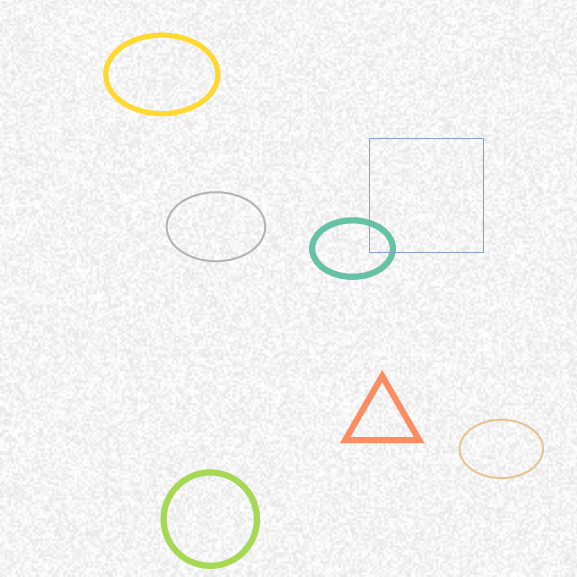[{"shape": "oval", "thickness": 3, "radius": 0.35, "center": [0.61, 0.569]}, {"shape": "triangle", "thickness": 3, "radius": 0.37, "center": [0.662, 0.274]}, {"shape": "square", "thickness": 0.5, "radius": 0.49, "center": [0.737, 0.662]}, {"shape": "circle", "thickness": 3, "radius": 0.4, "center": [0.364, 0.1]}, {"shape": "oval", "thickness": 2.5, "radius": 0.49, "center": [0.28, 0.87]}, {"shape": "oval", "thickness": 1, "radius": 0.36, "center": [0.868, 0.222]}, {"shape": "oval", "thickness": 1, "radius": 0.43, "center": [0.374, 0.606]}]